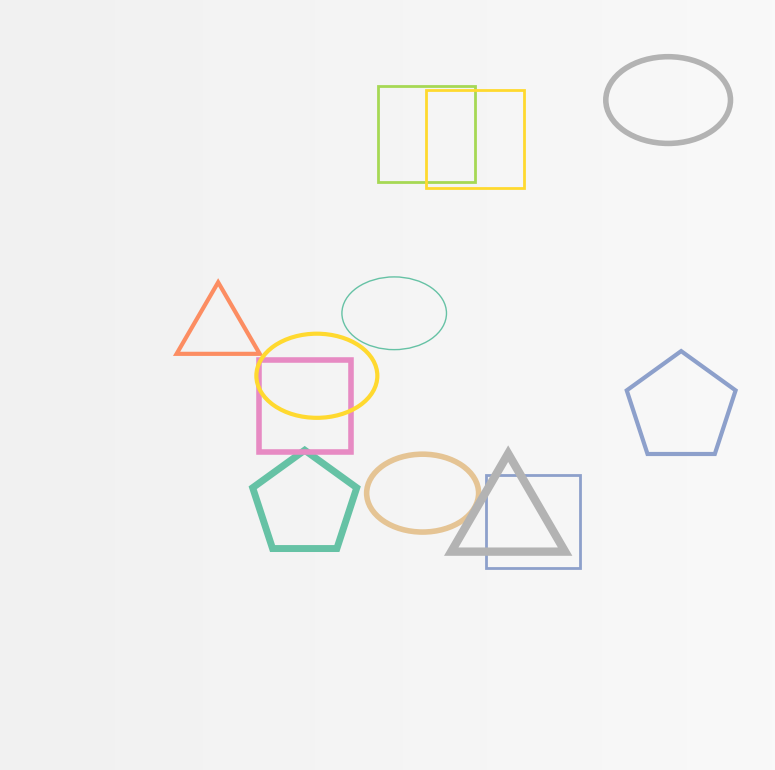[{"shape": "pentagon", "thickness": 2.5, "radius": 0.35, "center": [0.393, 0.345]}, {"shape": "oval", "thickness": 0.5, "radius": 0.34, "center": [0.509, 0.593]}, {"shape": "triangle", "thickness": 1.5, "radius": 0.31, "center": [0.281, 0.571]}, {"shape": "square", "thickness": 1, "radius": 0.3, "center": [0.688, 0.323]}, {"shape": "pentagon", "thickness": 1.5, "radius": 0.37, "center": [0.879, 0.47]}, {"shape": "square", "thickness": 2, "radius": 0.3, "center": [0.393, 0.473]}, {"shape": "square", "thickness": 1, "radius": 0.31, "center": [0.55, 0.826]}, {"shape": "oval", "thickness": 1.5, "radius": 0.39, "center": [0.409, 0.512]}, {"shape": "square", "thickness": 1, "radius": 0.32, "center": [0.612, 0.82]}, {"shape": "oval", "thickness": 2, "radius": 0.36, "center": [0.545, 0.36]}, {"shape": "oval", "thickness": 2, "radius": 0.4, "center": [0.862, 0.87]}, {"shape": "triangle", "thickness": 3, "radius": 0.42, "center": [0.656, 0.326]}]